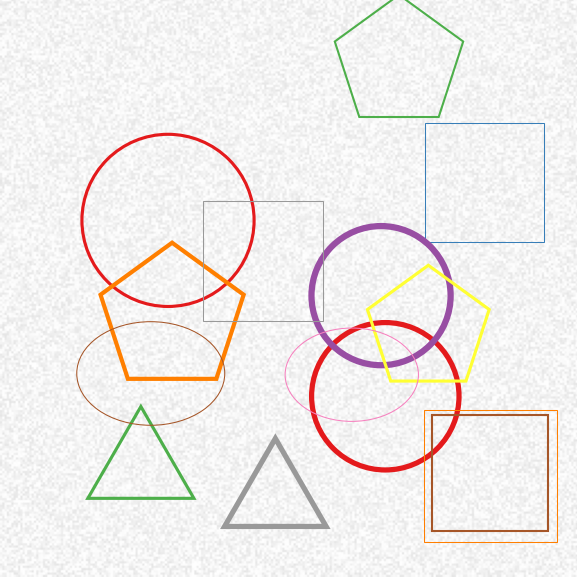[{"shape": "circle", "thickness": 2.5, "radius": 0.64, "center": [0.667, 0.313]}, {"shape": "circle", "thickness": 1.5, "radius": 0.75, "center": [0.291, 0.618]}, {"shape": "square", "thickness": 0.5, "radius": 0.51, "center": [0.838, 0.682]}, {"shape": "triangle", "thickness": 1.5, "radius": 0.53, "center": [0.244, 0.189]}, {"shape": "pentagon", "thickness": 1, "radius": 0.58, "center": [0.691, 0.891]}, {"shape": "circle", "thickness": 3, "radius": 0.6, "center": [0.66, 0.487]}, {"shape": "pentagon", "thickness": 2, "radius": 0.65, "center": [0.298, 0.449]}, {"shape": "square", "thickness": 0.5, "radius": 0.57, "center": [0.849, 0.175]}, {"shape": "pentagon", "thickness": 1.5, "radius": 0.55, "center": [0.742, 0.429]}, {"shape": "square", "thickness": 1, "radius": 0.5, "center": [0.849, 0.181]}, {"shape": "oval", "thickness": 0.5, "radius": 0.64, "center": [0.261, 0.352]}, {"shape": "oval", "thickness": 0.5, "radius": 0.58, "center": [0.609, 0.35]}, {"shape": "triangle", "thickness": 2.5, "radius": 0.51, "center": [0.477, 0.138]}, {"shape": "square", "thickness": 0.5, "radius": 0.52, "center": [0.455, 0.548]}]